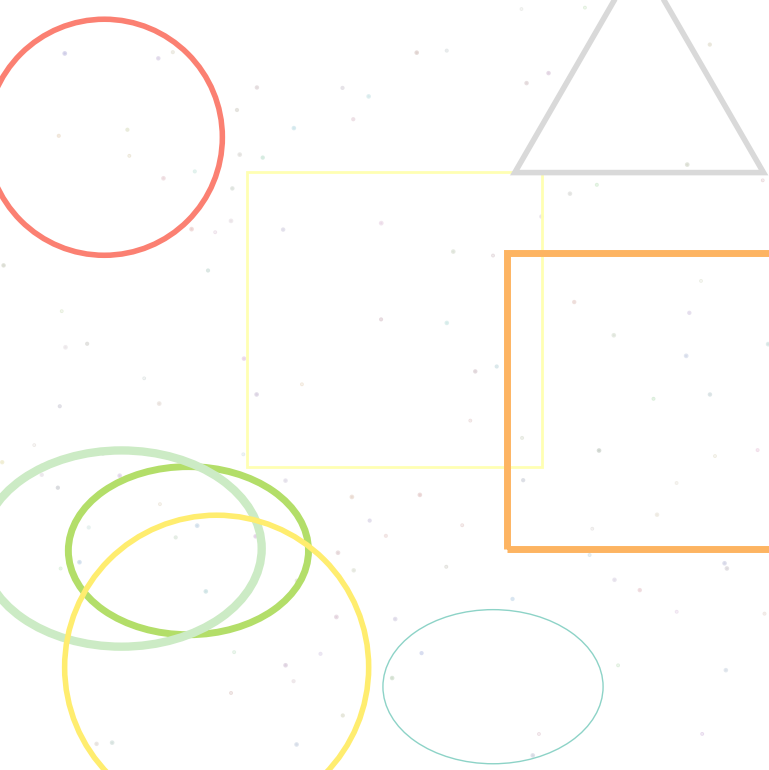[{"shape": "oval", "thickness": 0.5, "radius": 0.71, "center": [0.64, 0.108]}, {"shape": "square", "thickness": 1, "radius": 0.96, "center": [0.512, 0.585]}, {"shape": "circle", "thickness": 2, "radius": 0.77, "center": [0.136, 0.822]}, {"shape": "square", "thickness": 2.5, "radius": 0.96, "center": [0.851, 0.479]}, {"shape": "oval", "thickness": 2.5, "radius": 0.78, "center": [0.245, 0.285]}, {"shape": "triangle", "thickness": 2, "radius": 0.93, "center": [0.83, 0.869]}, {"shape": "oval", "thickness": 3, "radius": 0.91, "center": [0.158, 0.288]}, {"shape": "circle", "thickness": 2, "radius": 0.99, "center": [0.281, 0.133]}]